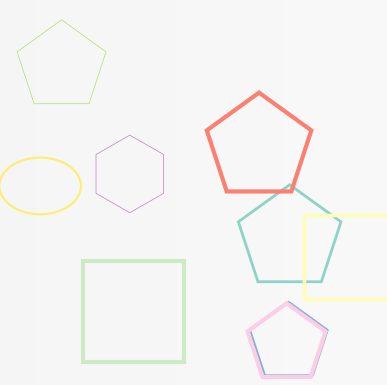[{"shape": "pentagon", "thickness": 2, "radius": 0.7, "center": [0.748, 0.381]}, {"shape": "square", "thickness": 2.5, "radius": 0.55, "center": [0.893, 0.332]}, {"shape": "pentagon", "thickness": 3, "radius": 0.71, "center": [0.669, 0.617]}, {"shape": "pentagon", "thickness": 1.5, "radius": 0.53, "center": [0.745, 0.11]}, {"shape": "pentagon", "thickness": 0.5, "radius": 0.6, "center": [0.159, 0.828]}, {"shape": "pentagon", "thickness": 3, "radius": 0.53, "center": [0.74, 0.106]}, {"shape": "hexagon", "thickness": 0.5, "radius": 0.5, "center": [0.335, 0.548]}, {"shape": "square", "thickness": 3, "radius": 0.66, "center": [0.345, 0.192]}, {"shape": "oval", "thickness": 1.5, "radius": 0.53, "center": [0.104, 0.517]}]